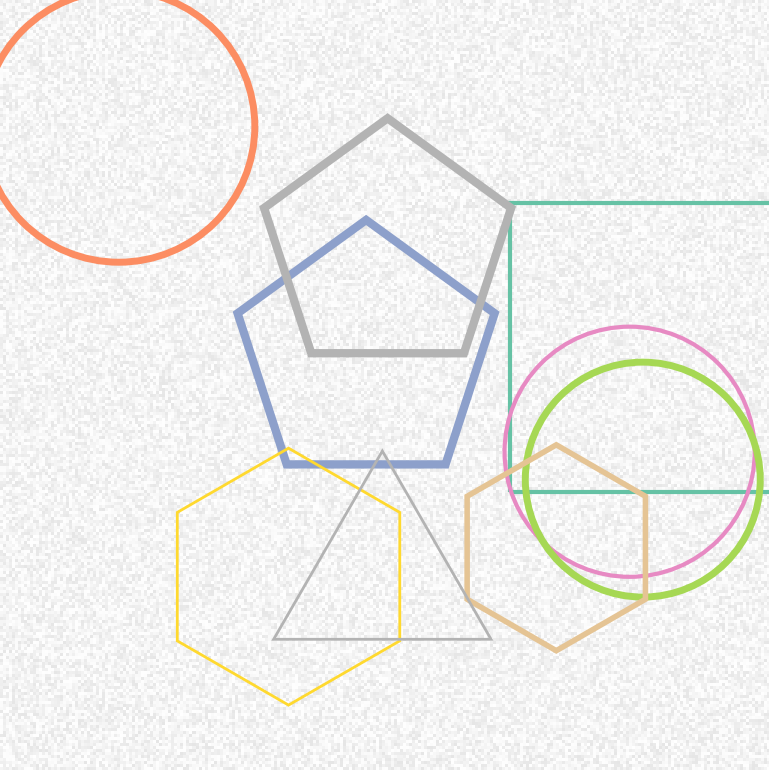[{"shape": "square", "thickness": 1.5, "radius": 0.94, "center": [0.85, 0.549]}, {"shape": "circle", "thickness": 2.5, "radius": 0.88, "center": [0.154, 0.836]}, {"shape": "pentagon", "thickness": 3, "radius": 0.88, "center": [0.475, 0.539]}, {"shape": "circle", "thickness": 1.5, "radius": 0.81, "center": [0.818, 0.413]}, {"shape": "circle", "thickness": 2.5, "radius": 0.76, "center": [0.835, 0.377]}, {"shape": "hexagon", "thickness": 1, "radius": 0.83, "center": [0.375, 0.251]}, {"shape": "hexagon", "thickness": 2, "radius": 0.67, "center": [0.722, 0.289]}, {"shape": "triangle", "thickness": 1, "radius": 0.82, "center": [0.497, 0.251]}, {"shape": "pentagon", "thickness": 3, "radius": 0.84, "center": [0.503, 0.678]}]